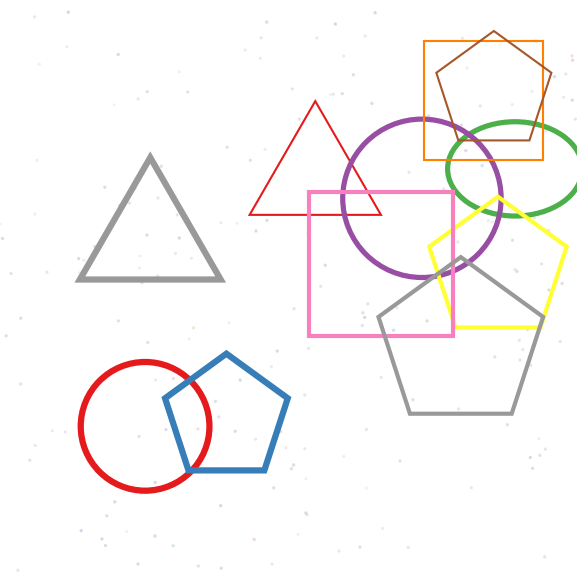[{"shape": "triangle", "thickness": 1, "radius": 0.66, "center": [0.546, 0.693]}, {"shape": "circle", "thickness": 3, "radius": 0.56, "center": [0.251, 0.261]}, {"shape": "pentagon", "thickness": 3, "radius": 0.56, "center": [0.392, 0.275]}, {"shape": "oval", "thickness": 2.5, "radius": 0.58, "center": [0.892, 0.707]}, {"shape": "circle", "thickness": 2.5, "radius": 0.69, "center": [0.731, 0.656]}, {"shape": "square", "thickness": 1, "radius": 0.52, "center": [0.837, 0.824]}, {"shape": "pentagon", "thickness": 2, "radius": 0.63, "center": [0.862, 0.533]}, {"shape": "pentagon", "thickness": 1, "radius": 0.52, "center": [0.855, 0.841]}, {"shape": "square", "thickness": 2, "radius": 0.62, "center": [0.66, 0.543]}, {"shape": "pentagon", "thickness": 2, "radius": 0.75, "center": [0.798, 0.404]}, {"shape": "triangle", "thickness": 3, "radius": 0.7, "center": [0.26, 0.586]}]